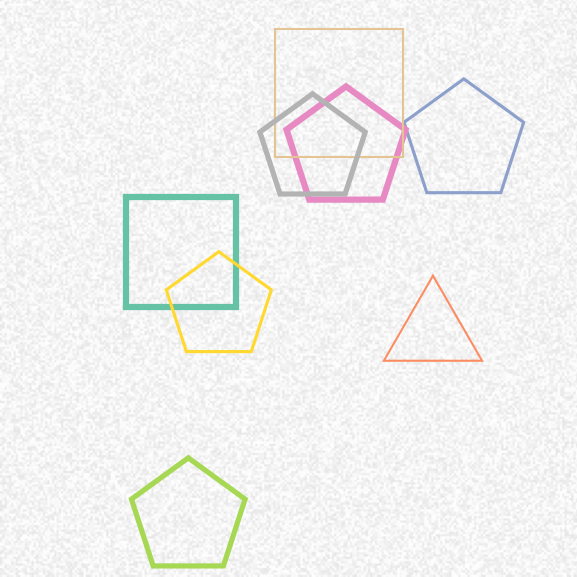[{"shape": "square", "thickness": 3, "radius": 0.48, "center": [0.313, 0.563]}, {"shape": "triangle", "thickness": 1, "radius": 0.49, "center": [0.75, 0.424]}, {"shape": "pentagon", "thickness": 1.5, "radius": 0.54, "center": [0.803, 0.754]}, {"shape": "pentagon", "thickness": 3, "radius": 0.54, "center": [0.599, 0.741]}, {"shape": "pentagon", "thickness": 2.5, "radius": 0.52, "center": [0.326, 0.103]}, {"shape": "pentagon", "thickness": 1.5, "radius": 0.48, "center": [0.379, 0.468]}, {"shape": "square", "thickness": 1, "radius": 0.55, "center": [0.587, 0.837]}, {"shape": "pentagon", "thickness": 2.5, "radius": 0.48, "center": [0.541, 0.741]}]